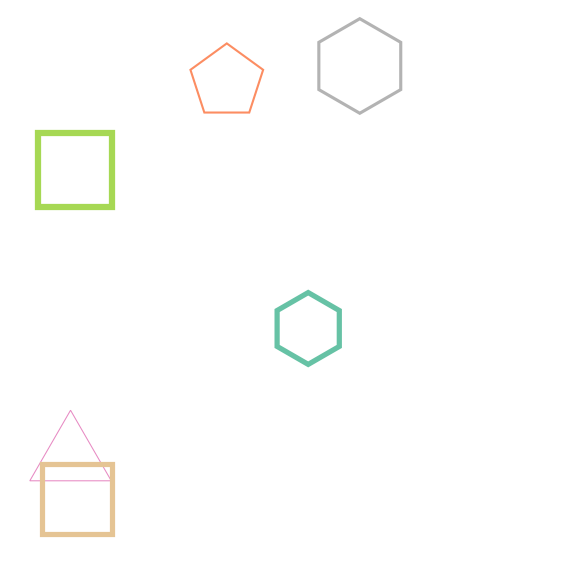[{"shape": "hexagon", "thickness": 2.5, "radius": 0.31, "center": [0.534, 0.43]}, {"shape": "pentagon", "thickness": 1, "radius": 0.33, "center": [0.393, 0.858]}, {"shape": "triangle", "thickness": 0.5, "radius": 0.41, "center": [0.122, 0.207]}, {"shape": "square", "thickness": 3, "radius": 0.32, "center": [0.13, 0.705]}, {"shape": "square", "thickness": 2.5, "radius": 0.3, "center": [0.134, 0.134]}, {"shape": "hexagon", "thickness": 1.5, "radius": 0.41, "center": [0.623, 0.885]}]